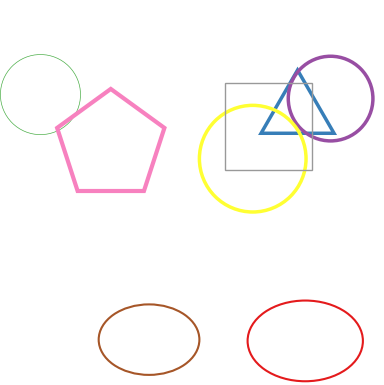[{"shape": "oval", "thickness": 1.5, "radius": 0.75, "center": [0.793, 0.115]}, {"shape": "triangle", "thickness": 2.5, "radius": 0.55, "center": [0.773, 0.709]}, {"shape": "circle", "thickness": 0.5, "radius": 0.52, "center": [0.105, 0.754]}, {"shape": "circle", "thickness": 2.5, "radius": 0.55, "center": [0.859, 0.744]}, {"shape": "circle", "thickness": 2.5, "radius": 0.69, "center": [0.656, 0.588]}, {"shape": "oval", "thickness": 1.5, "radius": 0.65, "center": [0.387, 0.118]}, {"shape": "pentagon", "thickness": 3, "radius": 0.73, "center": [0.288, 0.622]}, {"shape": "square", "thickness": 1, "radius": 0.56, "center": [0.697, 0.671]}]